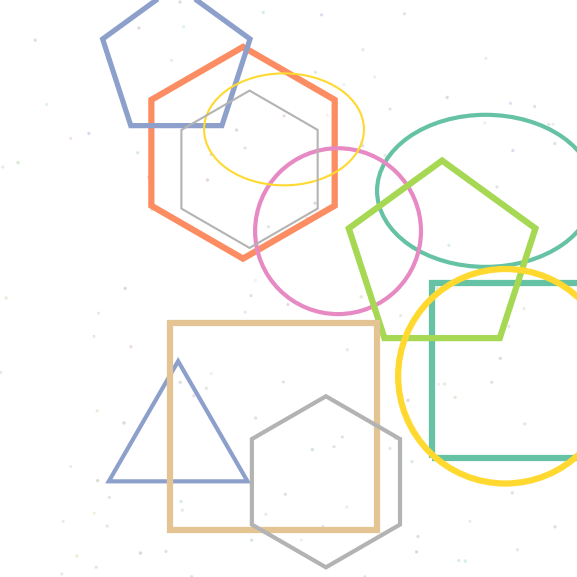[{"shape": "square", "thickness": 3, "radius": 0.76, "center": [0.9, 0.358]}, {"shape": "oval", "thickness": 2, "radius": 0.94, "center": [0.841, 0.669]}, {"shape": "hexagon", "thickness": 3, "radius": 0.92, "center": [0.421, 0.735]}, {"shape": "triangle", "thickness": 2, "radius": 0.69, "center": [0.308, 0.235]}, {"shape": "pentagon", "thickness": 2.5, "radius": 0.67, "center": [0.305, 0.89]}, {"shape": "circle", "thickness": 2, "radius": 0.72, "center": [0.585, 0.599]}, {"shape": "pentagon", "thickness": 3, "radius": 0.85, "center": [0.766, 0.551]}, {"shape": "circle", "thickness": 3, "radius": 0.93, "center": [0.875, 0.348]}, {"shape": "oval", "thickness": 1, "radius": 0.69, "center": [0.492, 0.775]}, {"shape": "square", "thickness": 3, "radius": 0.9, "center": [0.473, 0.261]}, {"shape": "hexagon", "thickness": 2, "radius": 0.74, "center": [0.564, 0.165]}, {"shape": "hexagon", "thickness": 1, "radius": 0.68, "center": [0.432, 0.706]}]